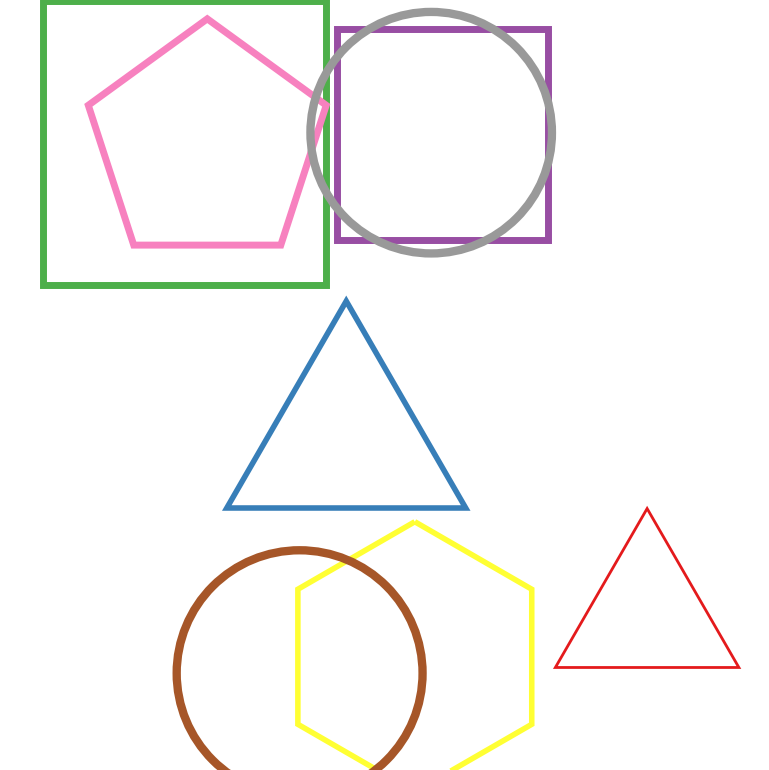[{"shape": "triangle", "thickness": 1, "radius": 0.69, "center": [0.84, 0.202]}, {"shape": "triangle", "thickness": 2, "radius": 0.9, "center": [0.45, 0.43]}, {"shape": "square", "thickness": 2.5, "radius": 0.92, "center": [0.24, 0.814]}, {"shape": "square", "thickness": 2.5, "radius": 0.69, "center": [0.574, 0.826]}, {"shape": "hexagon", "thickness": 2, "radius": 0.88, "center": [0.539, 0.147]}, {"shape": "circle", "thickness": 3, "radius": 0.8, "center": [0.389, 0.126]}, {"shape": "pentagon", "thickness": 2.5, "radius": 0.81, "center": [0.269, 0.813]}, {"shape": "circle", "thickness": 3, "radius": 0.78, "center": [0.56, 0.828]}]